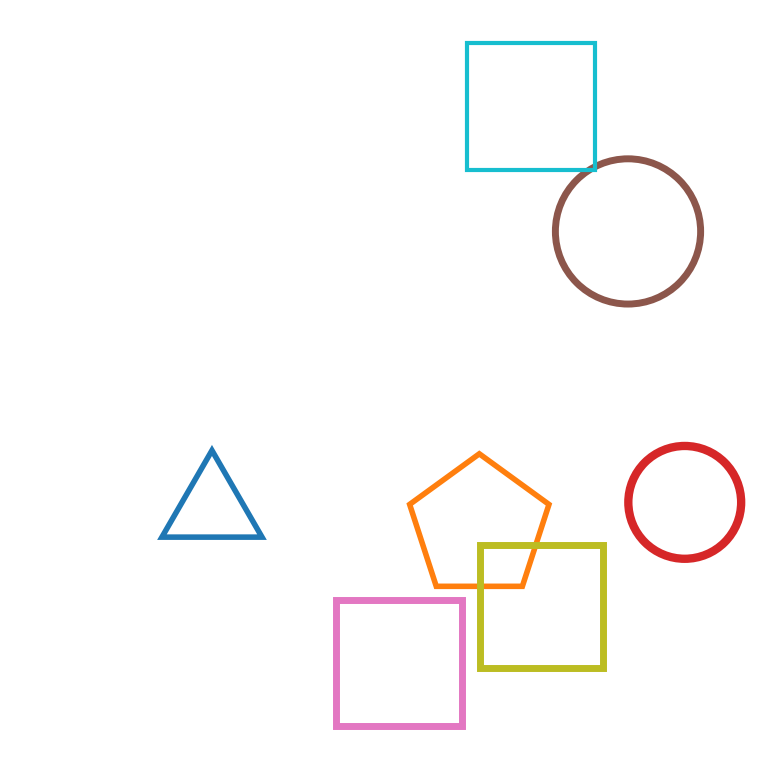[{"shape": "triangle", "thickness": 2, "radius": 0.38, "center": [0.275, 0.34]}, {"shape": "pentagon", "thickness": 2, "radius": 0.48, "center": [0.622, 0.316]}, {"shape": "circle", "thickness": 3, "radius": 0.37, "center": [0.889, 0.348]}, {"shape": "circle", "thickness": 2.5, "radius": 0.47, "center": [0.816, 0.699]}, {"shape": "square", "thickness": 2.5, "radius": 0.41, "center": [0.518, 0.139]}, {"shape": "square", "thickness": 2.5, "radius": 0.4, "center": [0.703, 0.213]}, {"shape": "square", "thickness": 1.5, "radius": 0.41, "center": [0.689, 0.862]}]